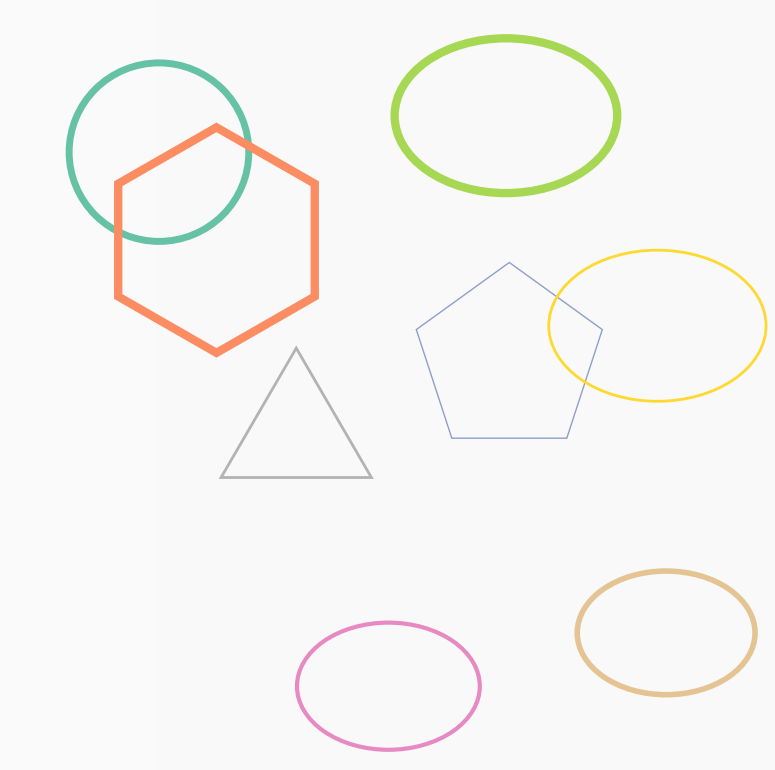[{"shape": "circle", "thickness": 2.5, "radius": 0.58, "center": [0.205, 0.802]}, {"shape": "hexagon", "thickness": 3, "radius": 0.73, "center": [0.279, 0.688]}, {"shape": "pentagon", "thickness": 0.5, "radius": 0.63, "center": [0.657, 0.533]}, {"shape": "oval", "thickness": 1.5, "radius": 0.59, "center": [0.501, 0.109]}, {"shape": "oval", "thickness": 3, "radius": 0.72, "center": [0.653, 0.85]}, {"shape": "oval", "thickness": 1, "radius": 0.7, "center": [0.848, 0.577]}, {"shape": "oval", "thickness": 2, "radius": 0.57, "center": [0.86, 0.178]}, {"shape": "triangle", "thickness": 1, "radius": 0.56, "center": [0.382, 0.436]}]